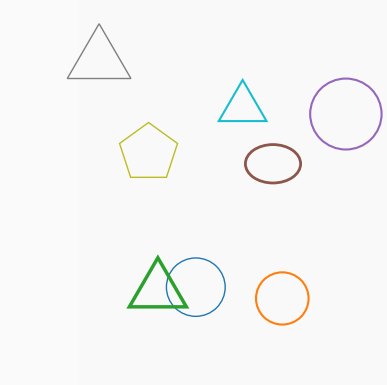[{"shape": "circle", "thickness": 1, "radius": 0.38, "center": [0.505, 0.254]}, {"shape": "circle", "thickness": 1.5, "radius": 0.34, "center": [0.729, 0.225]}, {"shape": "triangle", "thickness": 2.5, "radius": 0.42, "center": [0.407, 0.245]}, {"shape": "circle", "thickness": 1.5, "radius": 0.46, "center": [0.893, 0.704]}, {"shape": "oval", "thickness": 2, "radius": 0.36, "center": [0.705, 0.575]}, {"shape": "triangle", "thickness": 1, "radius": 0.47, "center": [0.256, 0.844]}, {"shape": "pentagon", "thickness": 1, "radius": 0.39, "center": [0.383, 0.603]}, {"shape": "triangle", "thickness": 1.5, "radius": 0.36, "center": [0.626, 0.721]}]